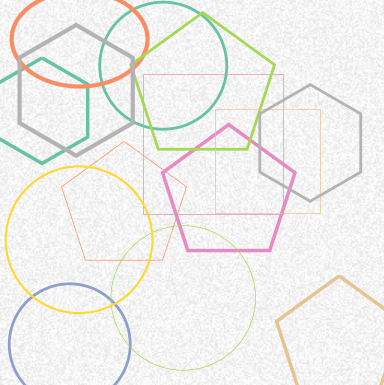[{"shape": "circle", "thickness": 2, "radius": 0.83, "center": [0.424, 0.829]}, {"shape": "hexagon", "thickness": 2.5, "radius": 0.69, "center": [0.109, 0.713]}, {"shape": "pentagon", "thickness": 0.5, "radius": 0.85, "center": [0.322, 0.462]}, {"shape": "oval", "thickness": 3, "radius": 0.88, "center": [0.207, 0.899]}, {"shape": "circle", "thickness": 2, "radius": 0.79, "center": [0.181, 0.106]}, {"shape": "square", "thickness": 0.5, "radius": 0.91, "center": [0.553, 0.626]}, {"shape": "pentagon", "thickness": 2.5, "radius": 0.9, "center": [0.594, 0.496]}, {"shape": "pentagon", "thickness": 2, "radius": 0.98, "center": [0.526, 0.771]}, {"shape": "circle", "thickness": 0.5, "radius": 0.94, "center": [0.476, 0.226]}, {"shape": "circle", "thickness": 1.5, "radius": 0.95, "center": [0.205, 0.377]}, {"shape": "pentagon", "thickness": 2.5, "radius": 0.86, "center": [0.881, 0.112]}, {"shape": "square", "thickness": 0.5, "radius": 0.68, "center": [0.694, 0.582]}, {"shape": "hexagon", "thickness": 2, "radius": 0.76, "center": [0.806, 0.629]}, {"shape": "hexagon", "thickness": 3, "radius": 0.85, "center": [0.198, 0.765]}]